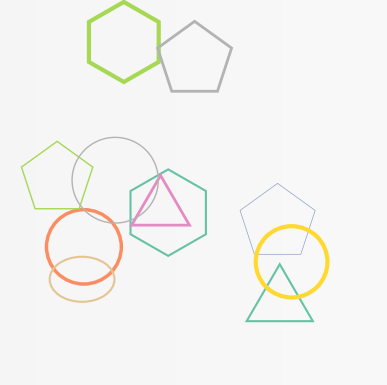[{"shape": "hexagon", "thickness": 1.5, "radius": 0.56, "center": [0.434, 0.448]}, {"shape": "triangle", "thickness": 1.5, "radius": 0.49, "center": [0.722, 0.215]}, {"shape": "circle", "thickness": 2.5, "radius": 0.48, "center": [0.217, 0.359]}, {"shape": "pentagon", "thickness": 0.5, "radius": 0.51, "center": [0.716, 0.422]}, {"shape": "triangle", "thickness": 2, "radius": 0.43, "center": [0.414, 0.458]}, {"shape": "pentagon", "thickness": 1, "radius": 0.48, "center": [0.147, 0.536]}, {"shape": "hexagon", "thickness": 3, "radius": 0.52, "center": [0.32, 0.891]}, {"shape": "circle", "thickness": 3, "radius": 0.46, "center": [0.752, 0.32]}, {"shape": "oval", "thickness": 1.5, "radius": 0.42, "center": [0.212, 0.275]}, {"shape": "circle", "thickness": 1, "radius": 0.56, "center": [0.297, 0.532]}, {"shape": "pentagon", "thickness": 2, "radius": 0.5, "center": [0.502, 0.844]}]